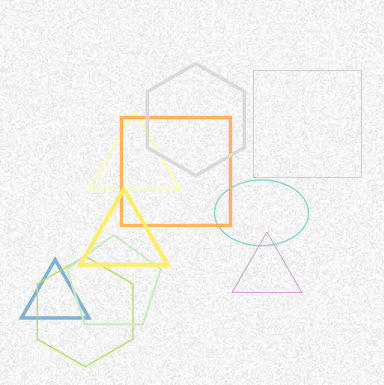[{"shape": "oval", "thickness": 1, "radius": 0.61, "center": [0.679, 0.447]}, {"shape": "triangle", "thickness": 1.5, "radius": 0.68, "center": [0.349, 0.576]}, {"shape": "square", "thickness": 0.5, "radius": 0.7, "center": [0.798, 0.679]}, {"shape": "triangle", "thickness": 2.5, "radius": 0.51, "center": [0.143, 0.225]}, {"shape": "square", "thickness": 2.5, "radius": 0.7, "center": [0.456, 0.556]}, {"shape": "hexagon", "thickness": 1, "radius": 0.72, "center": [0.221, 0.191]}, {"shape": "hexagon", "thickness": 2.5, "radius": 0.73, "center": [0.509, 0.689]}, {"shape": "triangle", "thickness": 0.5, "radius": 0.52, "center": [0.693, 0.292]}, {"shape": "pentagon", "thickness": 1.5, "radius": 0.64, "center": [0.296, 0.261]}, {"shape": "triangle", "thickness": 3, "radius": 0.66, "center": [0.322, 0.378]}]